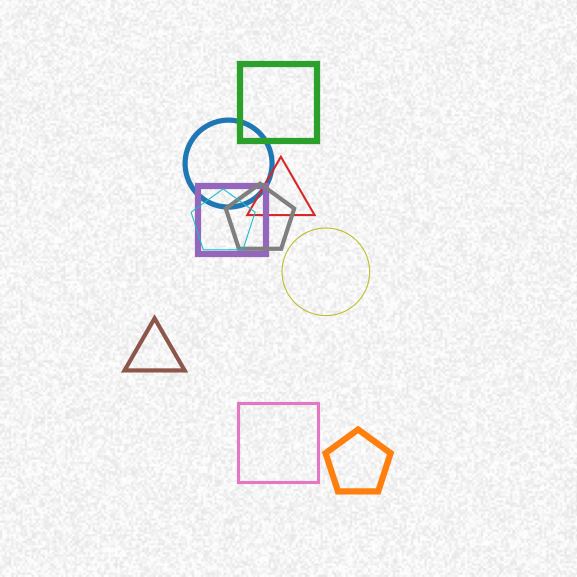[{"shape": "circle", "thickness": 2.5, "radius": 0.38, "center": [0.396, 0.716]}, {"shape": "pentagon", "thickness": 3, "radius": 0.3, "center": [0.62, 0.196]}, {"shape": "square", "thickness": 3, "radius": 0.34, "center": [0.482, 0.821]}, {"shape": "triangle", "thickness": 1, "radius": 0.34, "center": [0.486, 0.66]}, {"shape": "square", "thickness": 3, "radius": 0.29, "center": [0.402, 0.618]}, {"shape": "triangle", "thickness": 2, "radius": 0.3, "center": [0.268, 0.388]}, {"shape": "square", "thickness": 1.5, "radius": 0.35, "center": [0.481, 0.233]}, {"shape": "pentagon", "thickness": 2, "radius": 0.31, "center": [0.45, 0.619]}, {"shape": "circle", "thickness": 0.5, "radius": 0.38, "center": [0.564, 0.528]}, {"shape": "pentagon", "thickness": 0.5, "radius": 0.29, "center": [0.386, 0.614]}]